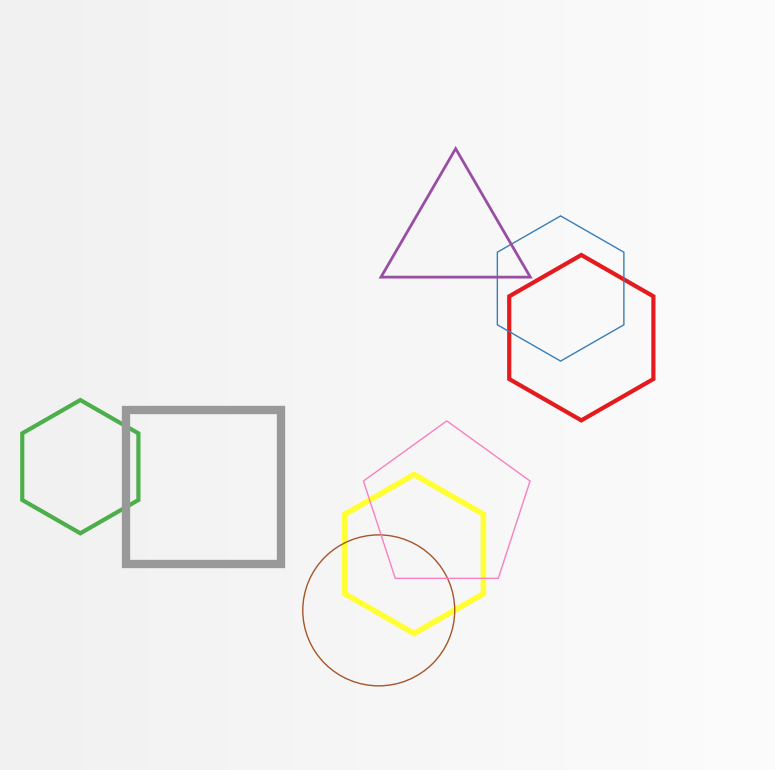[{"shape": "hexagon", "thickness": 1.5, "radius": 0.54, "center": [0.75, 0.561]}, {"shape": "hexagon", "thickness": 0.5, "radius": 0.47, "center": [0.723, 0.625]}, {"shape": "hexagon", "thickness": 1.5, "radius": 0.43, "center": [0.104, 0.394]}, {"shape": "triangle", "thickness": 1, "radius": 0.56, "center": [0.588, 0.696]}, {"shape": "hexagon", "thickness": 2, "radius": 0.52, "center": [0.534, 0.281]}, {"shape": "circle", "thickness": 0.5, "radius": 0.49, "center": [0.489, 0.207]}, {"shape": "pentagon", "thickness": 0.5, "radius": 0.57, "center": [0.576, 0.34]}, {"shape": "square", "thickness": 3, "radius": 0.5, "center": [0.263, 0.368]}]